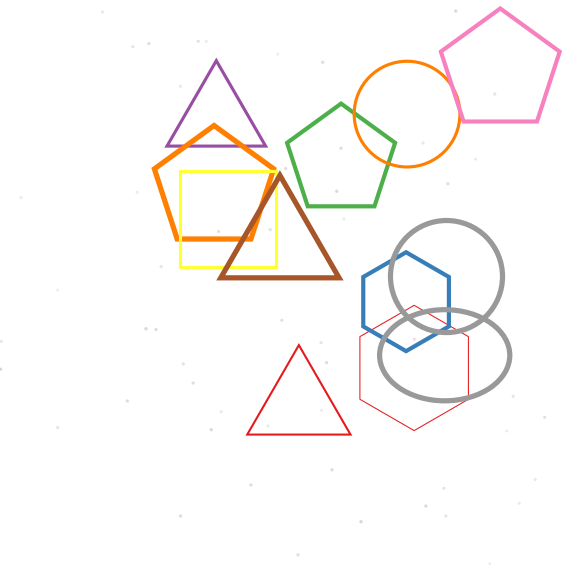[{"shape": "triangle", "thickness": 1, "radius": 0.52, "center": [0.518, 0.298]}, {"shape": "hexagon", "thickness": 0.5, "radius": 0.54, "center": [0.717, 0.362]}, {"shape": "hexagon", "thickness": 2, "radius": 0.43, "center": [0.703, 0.477]}, {"shape": "pentagon", "thickness": 2, "radius": 0.49, "center": [0.591, 0.721]}, {"shape": "triangle", "thickness": 1.5, "radius": 0.49, "center": [0.375, 0.795]}, {"shape": "circle", "thickness": 1.5, "radius": 0.46, "center": [0.705, 0.802]}, {"shape": "pentagon", "thickness": 2.5, "radius": 0.54, "center": [0.371, 0.673]}, {"shape": "square", "thickness": 1.5, "radius": 0.42, "center": [0.395, 0.619]}, {"shape": "triangle", "thickness": 2.5, "radius": 0.59, "center": [0.485, 0.577]}, {"shape": "pentagon", "thickness": 2, "radius": 0.54, "center": [0.866, 0.876]}, {"shape": "circle", "thickness": 2.5, "radius": 0.49, "center": [0.773, 0.52]}, {"shape": "oval", "thickness": 2.5, "radius": 0.56, "center": [0.77, 0.384]}]